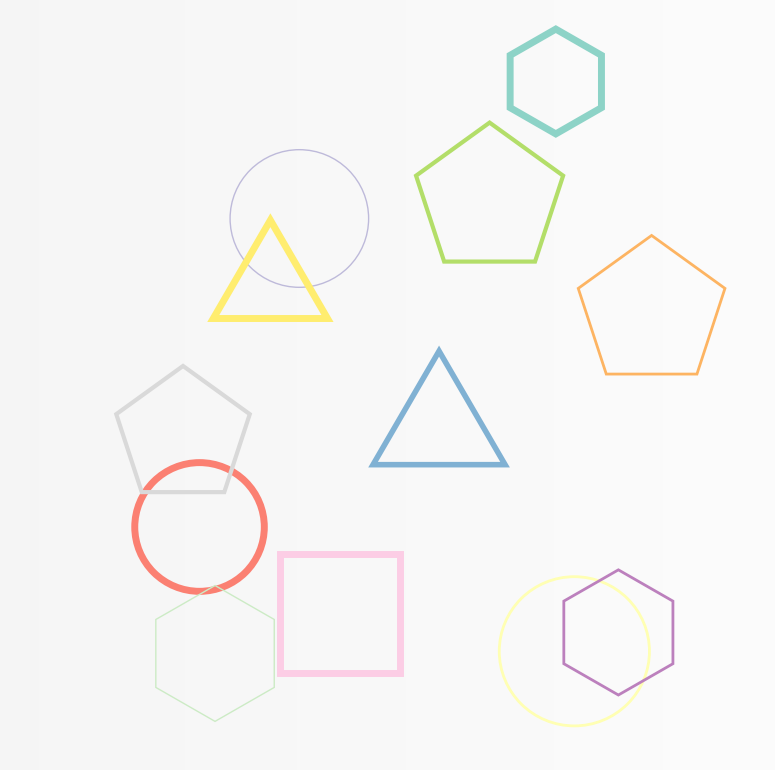[{"shape": "hexagon", "thickness": 2.5, "radius": 0.34, "center": [0.717, 0.894]}, {"shape": "circle", "thickness": 1, "radius": 0.48, "center": [0.741, 0.154]}, {"shape": "circle", "thickness": 0.5, "radius": 0.45, "center": [0.386, 0.716]}, {"shape": "circle", "thickness": 2.5, "radius": 0.42, "center": [0.257, 0.316]}, {"shape": "triangle", "thickness": 2, "radius": 0.49, "center": [0.567, 0.446]}, {"shape": "pentagon", "thickness": 1, "radius": 0.5, "center": [0.841, 0.595]}, {"shape": "pentagon", "thickness": 1.5, "radius": 0.5, "center": [0.632, 0.741]}, {"shape": "square", "thickness": 2.5, "radius": 0.39, "center": [0.439, 0.203]}, {"shape": "pentagon", "thickness": 1.5, "radius": 0.45, "center": [0.236, 0.434]}, {"shape": "hexagon", "thickness": 1, "radius": 0.41, "center": [0.798, 0.179]}, {"shape": "hexagon", "thickness": 0.5, "radius": 0.44, "center": [0.277, 0.151]}, {"shape": "triangle", "thickness": 2.5, "radius": 0.43, "center": [0.349, 0.629]}]